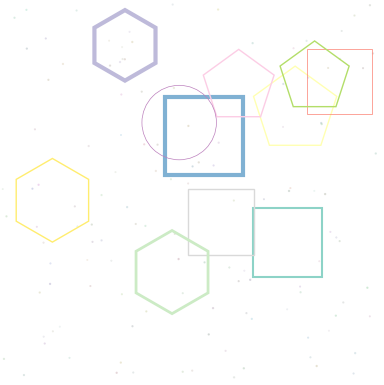[{"shape": "square", "thickness": 1.5, "radius": 0.45, "center": [0.746, 0.371]}, {"shape": "pentagon", "thickness": 1, "radius": 0.57, "center": [0.767, 0.715]}, {"shape": "hexagon", "thickness": 3, "radius": 0.46, "center": [0.325, 0.882]}, {"shape": "square", "thickness": 0.5, "radius": 0.42, "center": [0.882, 0.789]}, {"shape": "square", "thickness": 3, "radius": 0.51, "center": [0.53, 0.646]}, {"shape": "pentagon", "thickness": 1, "radius": 0.47, "center": [0.817, 0.799]}, {"shape": "pentagon", "thickness": 1, "radius": 0.48, "center": [0.62, 0.775]}, {"shape": "square", "thickness": 1, "radius": 0.43, "center": [0.574, 0.423]}, {"shape": "circle", "thickness": 0.5, "radius": 0.48, "center": [0.465, 0.682]}, {"shape": "hexagon", "thickness": 2, "radius": 0.54, "center": [0.447, 0.293]}, {"shape": "hexagon", "thickness": 1, "radius": 0.54, "center": [0.136, 0.48]}]